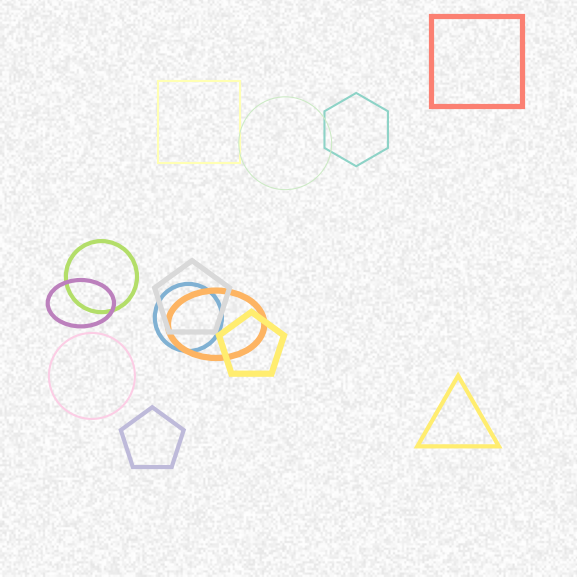[{"shape": "hexagon", "thickness": 1, "radius": 0.32, "center": [0.617, 0.775]}, {"shape": "square", "thickness": 1, "radius": 0.35, "center": [0.345, 0.788]}, {"shape": "pentagon", "thickness": 2, "radius": 0.29, "center": [0.264, 0.237]}, {"shape": "square", "thickness": 2.5, "radius": 0.39, "center": [0.825, 0.893]}, {"shape": "circle", "thickness": 2, "radius": 0.29, "center": [0.326, 0.449]}, {"shape": "oval", "thickness": 3, "radius": 0.42, "center": [0.374, 0.438]}, {"shape": "circle", "thickness": 2, "radius": 0.31, "center": [0.176, 0.52]}, {"shape": "circle", "thickness": 1, "radius": 0.37, "center": [0.159, 0.348]}, {"shape": "pentagon", "thickness": 2.5, "radius": 0.34, "center": [0.333, 0.48]}, {"shape": "oval", "thickness": 2, "radius": 0.29, "center": [0.14, 0.474]}, {"shape": "circle", "thickness": 0.5, "radius": 0.4, "center": [0.494, 0.751]}, {"shape": "pentagon", "thickness": 3, "radius": 0.3, "center": [0.435, 0.4]}, {"shape": "triangle", "thickness": 2, "radius": 0.41, "center": [0.793, 0.267]}]